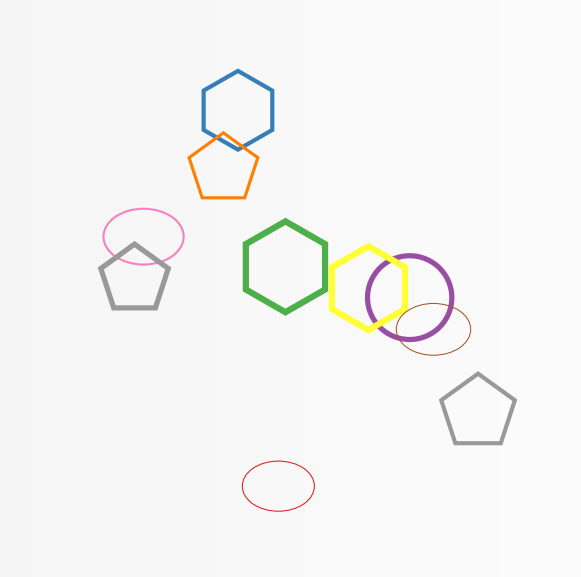[{"shape": "oval", "thickness": 0.5, "radius": 0.31, "center": [0.479, 0.157]}, {"shape": "hexagon", "thickness": 2, "radius": 0.34, "center": [0.409, 0.808]}, {"shape": "hexagon", "thickness": 3, "radius": 0.39, "center": [0.491, 0.537]}, {"shape": "circle", "thickness": 2.5, "radius": 0.36, "center": [0.705, 0.484]}, {"shape": "pentagon", "thickness": 1.5, "radius": 0.31, "center": [0.384, 0.707]}, {"shape": "hexagon", "thickness": 3, "radius": 0.36, "center": [0.634, 0.5]}, {"shape": "oval", "thickness": 0.5, "radius": 0.32, "center": [0.746, 0.429]}, {"shape": "oval", "thickness": 1, "radius": 0.34, "center": [0.247, 0.589]}, {"shape": "pentagon", "thickness": 2.5, "radius": 0.31, "center": [0.232, 0.515]}, {"shape": "pentagon", "thickness": 2, "radius": 0.33, "center": [0.822, 0.286]}]